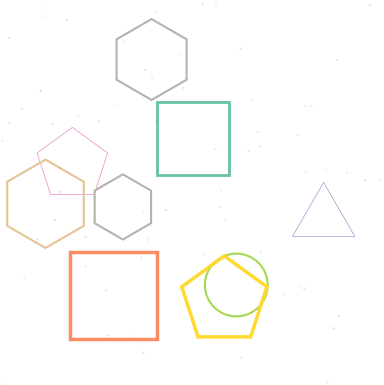[{"shape": "square", "thickness": 2, "radius": 0.47, "center": [0.502, 0.64]}, {"shape": "square", "thickness": 2.5, "radius": 0.56, "center": [0.295, 0.232]}, {"shape": "triangle", "thickness": 0.5, "radius": 0.47, "center": [0.841, 0.433]}, {"shape": "pentagon", "thickness": 0.5, "radius": 0.48, "center": [0.188, 0.573]}, {"shape": "circle", "thickness": 1.5, "radius": 0.41, "center": [0.614, 0.26]}, {"shape": "pentagon", "thickness": 2.5, "radius": 0.58, "center": [0.583, 0.219]}, {"shape": "hexagon", "thickness": 1.5, "radius": 0.57, "center": [0.118, 0.471]}, {"shape": "hexagon", "thickness": 1.5, "radius": 0.42, "center": [0.319, 0.463]}, {"shape": "hexagon", "thickness": 1.5, "radius": 0.53, "center": [0.394, 0.845]}]